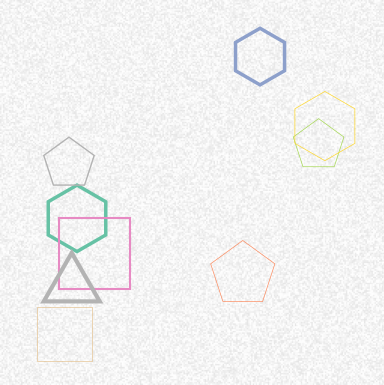[{"shape": "hexagon", "thickness": 2.5, "radius": 0.43, "center": [0.2, 0.433]}, {"shape": "pentagon", "thickness": 0.5, "radius": 0.44, "center": [0.631, 0.288]}, {"shape": "hexagon", "thickness": 2.5, "radius": 0.37, "center": [0.675, 0.853]}, {"shape": "square", "thickness": 1.5, "radius": 0.46, "center": [0.246, 0.342]}, {"shape": "pentagon", "thickness": 0.5, "radius": 0.35, "center": [0.828, 0.623]}, {"shape": "hexagon", "thickness": 0.5, "radius": 0.45, "center": [0.844, 0.673]}, {"shape": "square", "thickness": 0.5, "radius": 0.35, "center": [0.168, 0.132]}, {"shape": "pentagon", "thickness": 1, "radius": 0.34, "center": [0.179, 0.575]}, {"shape": "triangle", "thickness": 3, "radius": 0.42, "center": [0.186, 0.259]}]